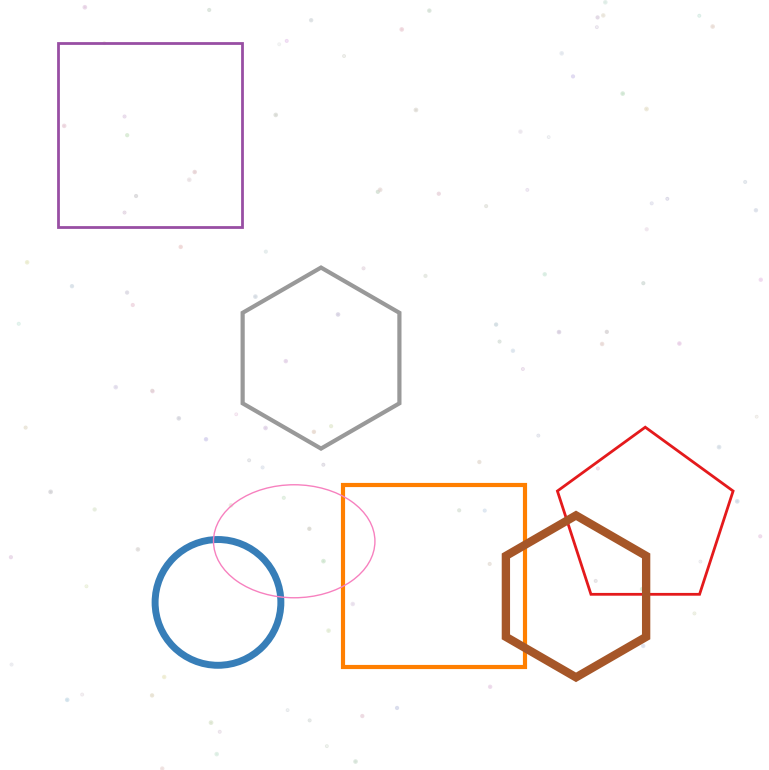[{"shape": "pentagon", "thickness": 1, "radius": 0.6, "center": [0.838, 0.325]}, {"shape": "circle", "thickness": 2.5, "radius": 0.41, "center": [0.283, 0.218]}, {"shape": "square", "thickness": 1, "radius": 0.6, "center": [0.195, 0.825]}, {"shape": "square", "thickness": 1.5, "radius": 0.59, "center": [0.564, 0.252]}, {"shape": "hexagon", "thickness": 3, "radius": 0.53, "center": [0.748, 0.225]}, {"shape": "oval", "thickness": 0.5, "radius": 0.52, "center": [0.382, 0.297]}, {"shape": "hexagon", "thickness": 1.5, "radius": 0.59, "center": [0.417, 0.535]}]